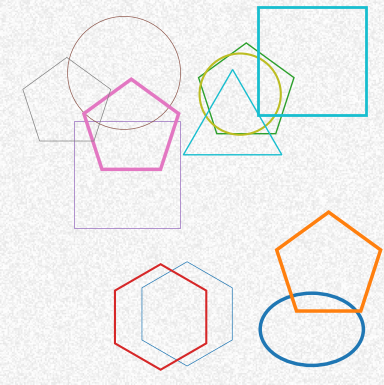[{"shape": "hexagon", "thickness": 0.5, "radius": 0.68, "center": [0.486, 0.185]}, {"shape": "oval", "thickness": 2.5, "radius": 0.67, "center": [0.81, 0.145]}, {"shape": "pentagon", "thickness": 2.5, "radius": 0.71, "center": [0.854, 0.307]}, {"shape": "pentagon", "thickness": 1, "radius": 0.65, "center": [0.64, 0.758]}, {"shape": "hexagon", "thickness": 1.5, "radius": 0.68, "center": [0.417, 0.177]}, {"shape": "square", "thickness": 0.5, "radius": 0.69, "center": [0.33, 0.546]}, {"shape": "circle", "thickness": 0.5, "radius": 0.73, "center": [0.322, 0.811]}, {"shape": "pentagon", "thickness": 2.5, "radius": 0.65, "center": [0.341, 0.665]}, {"shape": "pentagon", "thickness": 0.5, "radius": 0.6, "center": [0.173, 0.731]}, {"shape": "circle", "thickness": 1.5, "radius": 0.53, "center": [0.624, 0.756]}, {"shape": "triangle", "thickness": 1, "radius": 0.74, "center": [0.604, 0.672]}, {"shape": "square", "thickness": 2, "radius": 0.7, "center": [0.81, 0.841]}]